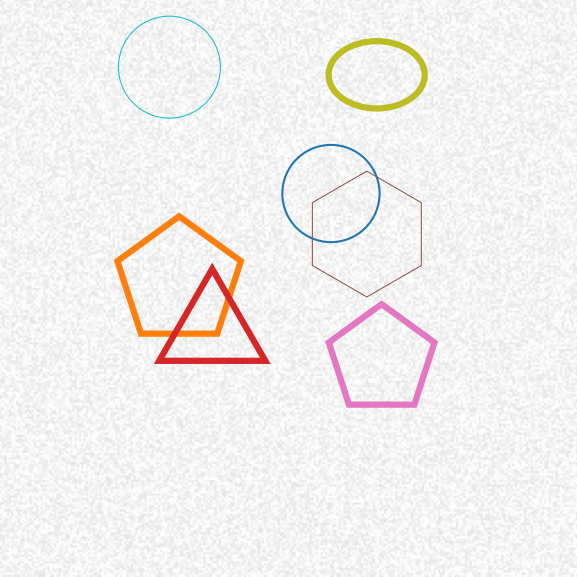[{"shape": "circle", "thickness": 1, "radius": 0.42, "center": [0.573, 0.664]}, {"shape": "pentagon", "thickness": 3, "radius": 0.56, "center": [0.31, 0.512]}, {"shape": "triangle", "thickness": 3, "radius": 0.53, "center": [0.368, 0.427]}, {"shape": "hexagon", "thickness": 0.5, "radius": 0.54, "center": [0.635, 0.594]}, {"shape": "pentagon", "thickness": 3, "radius": 0.48, "center": [0.661, 0.376]}, {"shape": "oval", "thickness": 3, "radius": 0.42, "center": [0.652, 0.87]}, {"shape": "circle", "thickness": 0.5, "radius": 0.44, "center": [0.293, 0.883]}]